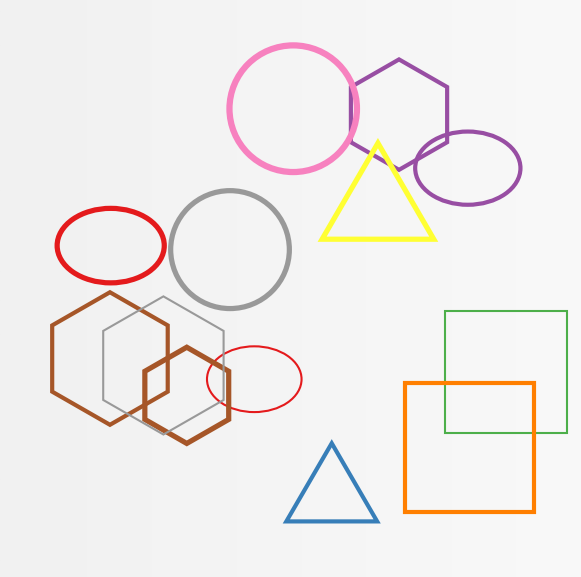[{"shape": "oval", "thickness": 2.5, "radius": 0.46, "center": [0.19, 0.574]}, {"shape": "oval", "thickness": 1, "radius": 0.41, "center": [0.437, 0.343]}, {"shape": "triangle", "thickness": 2, "radius": 0.45, "center": [0.571, 0.141]}, {"shape": "square", "thickness": 1, "radius": 0.53, "center": [0.87, 0.355]}, {"shape": "oval", "thickness": 2, "radius": 0.45, "center": [0.805, 0.708]}, {"shape": "hexagon", "thickness": 2, "radius": 0.48, "center": [0.686, 0.801]}, {"shape": "square", "thickness": 2, "radius": 0.56, "center": [0.807, 0.225]}, {"shape": "triangle", "thickness": 2.5, "radius": 0.55, "center": [0.65, 0.64]}, {"shape": "hexagon", "thickness": 2.5, "radius": 0.42, "center": [0.321, 0.315]}, {"shape": "hexagon", "thickness": 2, "radius": 0.57, "center": [0.189, 0.378]}, {"shape": "circle", "thickness": 3, "radius": 0.55, "center": [0.504, 0.811]}, {"shape": "circle", "thickness": 2.5, "radius": 0.51, "center": [0.396, 0.567]}, {"shape": "hexagon", "thickness": 1, "radius": 0.6, "center": [0.281, 0.366]}]